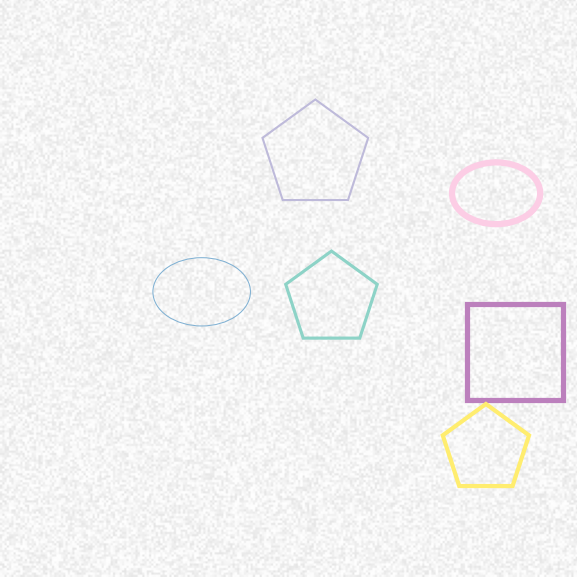[{"shape": "pentagon", "thickness": 1.5, "radius": 0.42, "center": [0.574, 0.481]}, {"shape": "pentagon", "thickness": 1, "radius": 0.48, "center": [0.546, 0.731]}, {"shape": "oval", "thickness": 0.5, "radius": 0.42, "center": [0.349, 0.494]}, {"shape": "oval", "thickness": 3, "radius": 0.38, "center": [0.859, 0.665]}, {"shape": "square", "thickness": 2.5, "radius": 0.42, "center": [0.892, 0.39]}, {"shape": "pentagon", "thickness": 2, "radius": 0.39, "center": [0.841, 0.221]}]